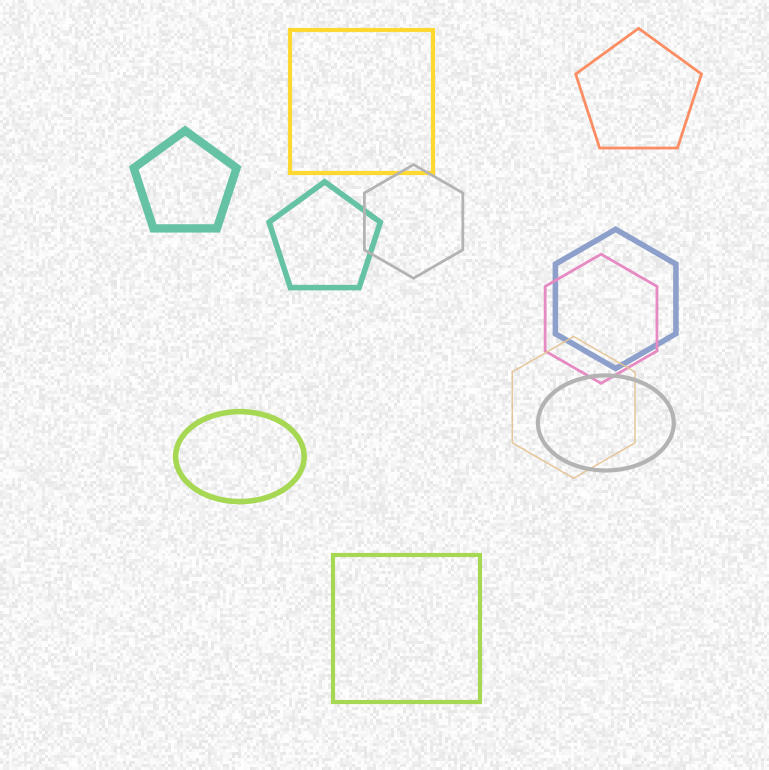[{"shape": "pentagon", "thickness": 3, "radius": 0.35, "center": [0.24, 0.76]}, {"shape": "pentagon", "thickness": 2, "radius": 0.38, "center": [0.422, 0.688]}, {"shape": "pentagon", "thickness": 1, "radius": 0.43, "center": [0.829, 0.877]}, {"shape": "hexagon", "thickness": 2, "radius": 0.45, "center": [0.8, 0.612]}, {"shape": "hexagon", "thickness": 1, "radius": 0.42, "center": [0.781, 0.586]}, {"shape": "square", "thickness": 1.5, "radius": 0.48, "center": [0.528, 0.184]}, {"shape": "oval", "thickness": 2, "radius": 0.42, "center": [0.312, 0.407]}, {"shape": "square", "thickness": 1.5, "radius": 0.46, "center": [0.47, 0.868]}, {"shape": "hexagon", "thickness": 0.5, "radius": 0.46, "center": [0.745, 0.471]}, {"shape": "hexagon", "thickness": 1, "radius": 0.37, "center": [0.537, 0.712]}, {"shape": "oval", "thickness": 1.5, "radius": 0.44, "center": [0.787, 0.451]}]